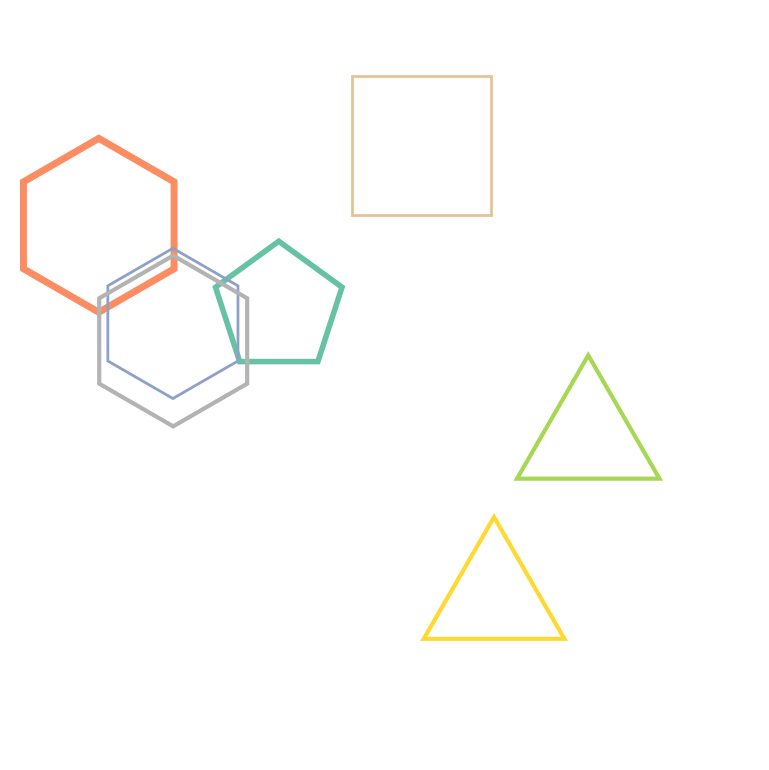[{"shape": "pentagon", "thickness": 2, "radius": 0.43, "center": [0.362, 0.6]}, {"shape": "hexagon", "thickness": 2.5, "radius": 0.56, "center": [0.128, 0.707]}, {"shape": "hexagon", "thickness": 1, "radius": 0.49, "center": [0.225, 0.58]}, {"shape": "triangle", "thickness": 1.5, "radius": 0.53, "center": [0.764, 0.432]}, {"shape": "triangle", "thickness": 1.5, "radius": 0.53, "center": [0.642, 0.223]}, {"shape": "square", "thickness": 1, "radius": 0.45, "center": [0.547, 0.811]}, {"shape": "hexagon", "thickness": 1.5, "radius": 0.55, "center": [0.225, 0.557]}]